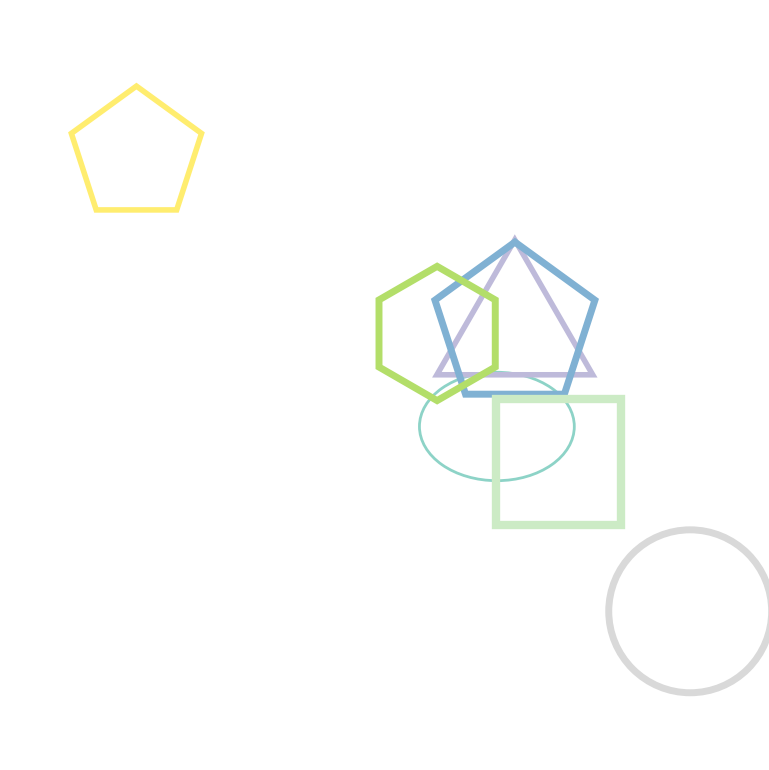[{"shape": "oval", "thickness": 1, "radius": 0.5, "center": [0.645, 0.446]}, {"shape": "triangle", "thickness": 2, "radius": 0.58, "center": [0.669, 0.572]}, {"shape": "pentagon", "thickness": 2.5, "radius": 0.55, "center": [0.669, 0.576]}, {"shape": "hexagon", "thickness": 2.5, "radius": 0.44, "center": [0.568, 0.567]}, {"shape": "circle", "thickness": 2.5, "radius": 0.53, "center": [0.896, 0.206]}, {"shape": "square", "thickness": 3, "radius": 0.41, "center": [0.726, 0.4]}, {"shape": "pentagon", "thickness": 2, "radius": 0.44, "center": [0.177, 0.799]}]